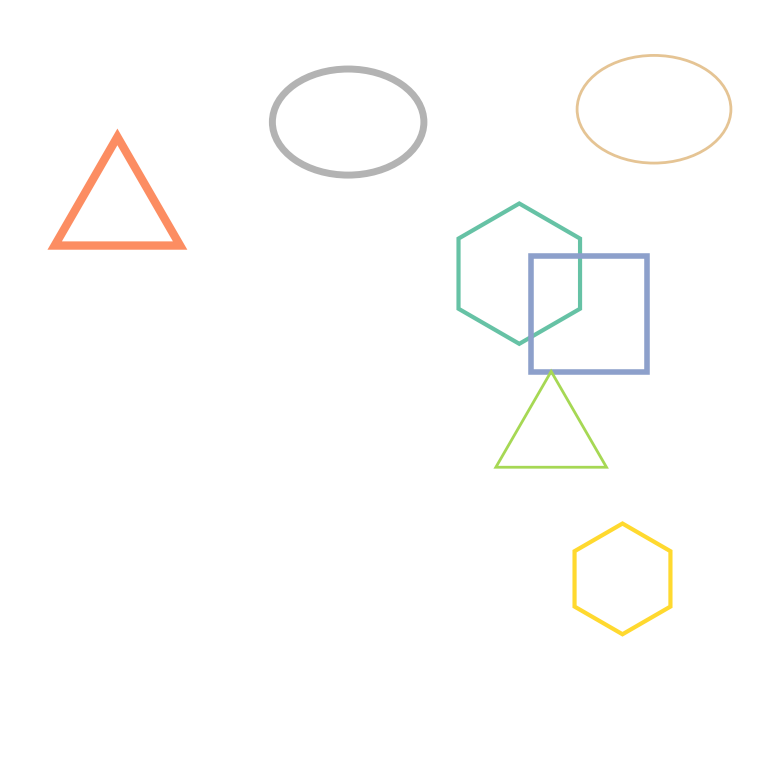[{"shape": "hexagon", "thickness": 1.5, "radius": 0.46, "center": [0.674, 0.645]}, {"shape": "triangle", "thickness": 3, "radius": 0.47, "center": [0.152, 0.728]}, {"shape": "square", "thickness": 2, "radius": 0.38, "center": [0.765, 0.592]}, {"shape": "triangle", "thickness": 1, "radius": 0.41, "center": [0.716, 0.435]}, {"shape": "hexagon", "thickness": 1.5, "radius": 0.36, "center": [0.808, 0.248]}, {"shape": "oval", "thickness": 1, "radius": 0.5, "center": [0.849, 0.858]}, {"shape": "oval", "thickness": 2.5, "radius": 0.49, "center": [0.452, 0.841]}]